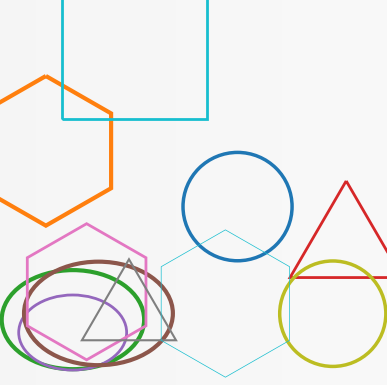[{"shape": "circle", "thickness": 2.5, "radius": 0.7, "center": [0.613, 0.463]}, {"shape": "hexagon", "thickness": 3, "radius": 0.97, "center": [0.118, 0.608]}, {"shape": "oval", "thickness": 3, "radius": 0.92, "center": [0.188, 0.17]}, {"shape": "triangle", "thickness": 2, "radius": 0.84, "center": [0.893, 0.363]}, {"shape": "oval", "thickness": 2, "radius": 0.7, "center": [0.188, 0.136]}, {"shape": "oval", "thickness": 3, "radius": 0.96, "center": [0.254, 0.186]}, {"shape": "hexagon", "thickness": 2, "radius": 0.88, "center": [0.224, 0.242]}, {"shape": "triangle", "thickness": 1.5, "radius": 0.7, "center": [0.333, 0.186]}, {"shape": "circle", "thickness": 2.5, "radius": 0.68, "center": [0.859, 0.185]}, {"shape": "hexagon", "thickness": 0.5, "radius": 0.96, "center": [0.582, 0.212]}, {"shape": "square", "thickness": 2, "radius": 0.94, "center": [0.347, 0.878]}]